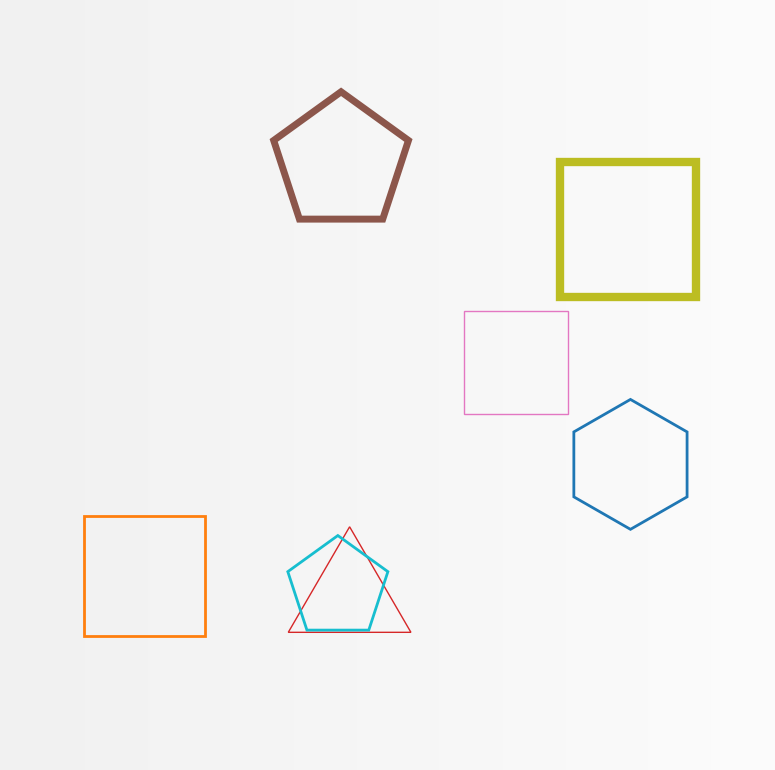[{"shape": "hexagon", "thickness": 1, "radius": 0.42, "center": [0.814, 0.397]}, {"shape": "square", "thickness": 1, "radius": 0.39, "center": [0.187, 0.252]}, {"shape": "triangle", "thickness": 0.5, "radius": 0.46, "center": [0.451, 0.224]}, {"shape": "pentagon", "thickness": 2.5, "radius": 0.46, "center": [0.44, 0.789]}, {"shape": "square", "thickness": 0.5, "radius": 0.33, "center": [0.666, 0.53]}, {"shape": "square", "thickness": 3, "radius": 0.44, "center": [0.811, 0.702]}, {"shape": "pentagon", "thickness": 1, "radius": 0.34, "center": [0.436, 0.237]}]